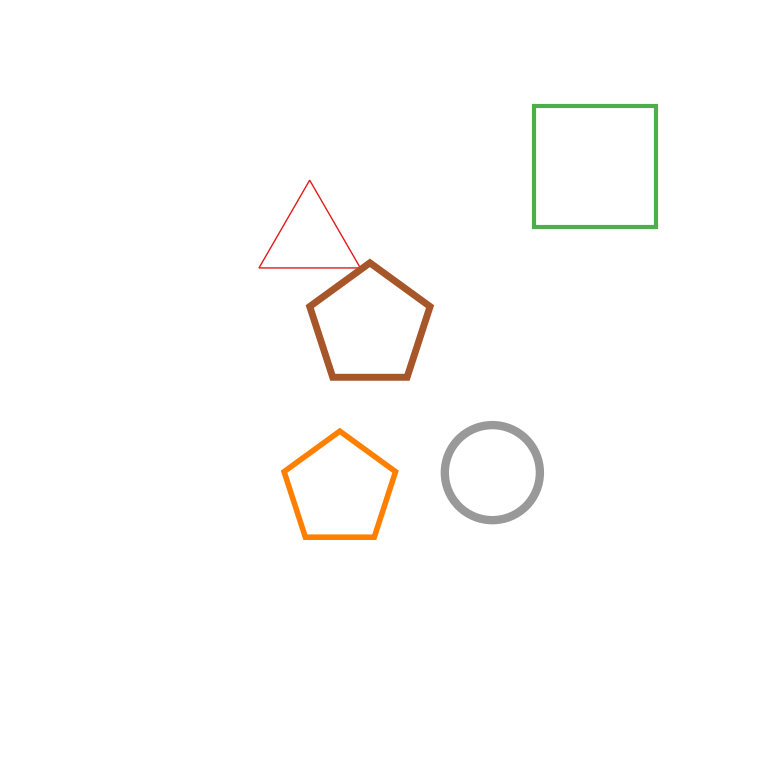[{"shape": "triangle", "thickness": 0.5, "radius": 0.38, "center": [0.402, 0.69]}, {"shape": "square", "thickness": 1.5, "radius": 0.39, "center": [0.773, 0.784]}, {"shape": "pentagon", "thickness": 2, "radius": 0.38, "center": [0.441, 0.364]}, {"shape": "pentagon", "thickness": 2.5, "radius": 0.41, "center": [0.48, 0.576]}, {"shape": "circle", "thickness": 3, "radius": 0.31, "center": [0.639, 0.386]}]